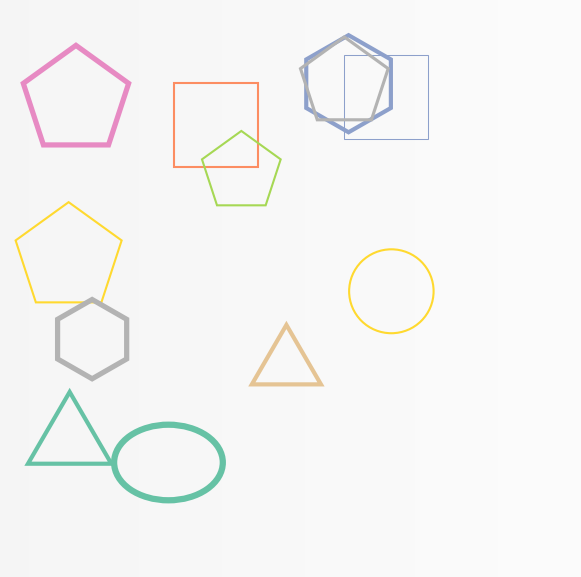[{"shape": "triangle", "thickness": 2, "radius": 0.41, "center": [0.12, 0.238]}, {"shape": "oval", "thickness": 3, "radius": 0.47, "center": [0.29, 0.198]}, {"shape": "square", "thickness": 1, "radius": 0.36, "center": [0.371, 0.783]}, {"shape": "square", "thickness": 0.5, "radius": 0.36, "center": [0.664, 0.831]}, {"shape": "hexagon", "thickness": 2, "radius": 0.42, "center": [0.6, 0.854]}, {"shape": "pentagon", "thickness": 2.5, "radius": 0.48, "center": [0.131, 0.825]}, {"shape": "pentagon", "thickness": 1, "radius": 0.36, "center": [0.415, 0.701]}, {"shape": "circle", "thickness": 1, "radius": 0.36, "center": [0.673, 0.495]}, {"shape": "pentagon", "thickness": 1, "radius": 0.48, "center": [0.118, 0.553]}, {"shape": "triangle", "thickness": 2, "radius": 0.34, "center": [0.493, 0.368]}, {"shape": "pentagon", "thickness": 1.5, "radius": 0.4, "center": [0.592, 0.856]}, {"shape": "hexagon", "thickness": 2.5, "radius": 0.34, "center": [0.159, 0.412]}]